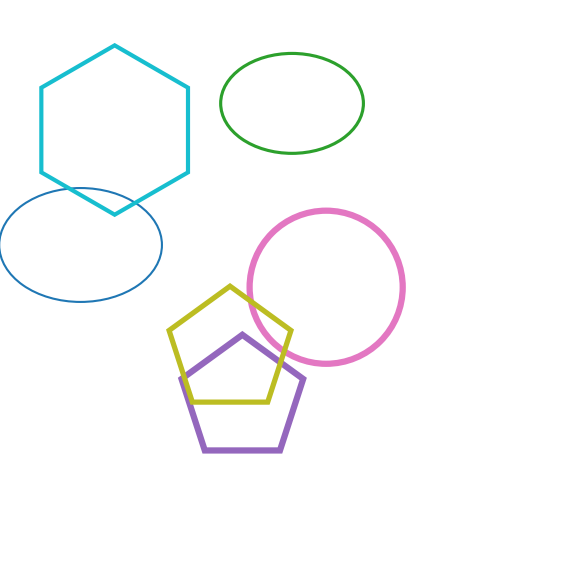[{"shape": "oval", "thickness": 1, "radius": 0.7, "center": [0.14, 0.575]}, {"shape": "oval", "thickness": 1.5, "radius": 0.62, "center": [0.506, 0.82]}, {"shape": "pentagon", "thickness": 3, "radius": 0.55, "center": [0.42, 0.309]}, {"shape": "circle", "thickness": 3, "radius": 0.66, "center": [0.565, 0.502]}, {"shape": "pentagon", "thickness": 2.5, "radius": 0.55, "center": [0.398, 0.393]}, {"shape": "hexagon", "thickness": 2, "radius": 0.73, "center": [0.199, 0.774]}]